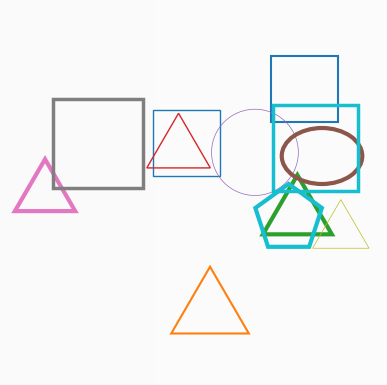[{"shape": "square", "thickness": 1, "radius": 0.43, "center": [0.482, 0.628]}, {"shape": "square", "thickness": 1.5, "radius": 0.43, "center": [0.786, 0.768]}, {"shape": "triangle", "thickness": 1.5, "radius": 0.58, "center": [0.542, 0.192]}, {"shape": "triangle", "thickness": 3, "radius": 0.51, "center": [0.767, 0.443]}, {"shape": "triangle", "thickness": 1, "radius": 0.47, "center": [0.461, 0.611]}, {"shape": "circle", "thickness": 0.5, "radius": 0.56, "center": [0.658, 0.604]}, {"shape": "oval", "thickness": 3, "radius": 0.52, "center": [0.831, 0.595]}, {"shape": "triangle", "thickness": 3, "radius": 0.45, "center": [0.116, 0.497]}, {"shape": "square", "thickness": 2.5, "radius": 0.58, "center": [0.252, 0.626]}, {"shape": "triangle", "thickness": 0.5, "radius": 0.42, "center": [0.88, 0.397]}, {"shape": "pentagon", "thickness": 3, "radius": 0.45, "center": [0.745, 0.432]}, {"shape": "square", "thickness": 2.5, "radius": 0.55, "center": [0.814, 0.616]}]